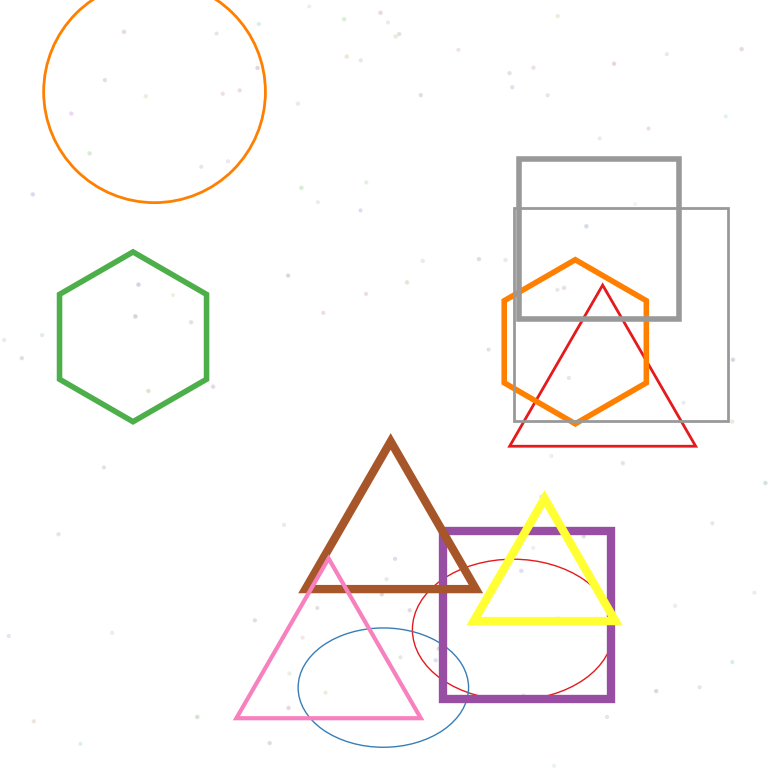[{"shape": "oval", "thickness": 0.5, "radius": 0.65, "center": [0.666, 0.182]}, {"shape": "triangle", "thickness": 1, "radius": 0.7, "center": [0.783, 0.49]}, {"shape": "oval", "thickness": 0.5, "radius": 0.55, "center": [0.498, 0.107]}, {"shape": "hexagon", "thickness": 2, "radius": 0.55, "center": [0.173, 0.563]}, {"shape": "square", "thickness": 3, "radius": 0.54, "center": [0.685, 0.202]}, {"shape": "hexagon", "thickness": 2, "radius": 0.53, "center": [0.747, 0.556]}, {"shape": "circle", "thickness": 1, "radius": 0.72, "center": [0.201, 0.881]}, {"shape": "triangle", "thickness": 3, "radius": 0.53, "center": [0.707, 0.247]}, {"shape": "triangle", "thickness": 3, "radius": 0.64, "center": [0.507, 0.299]}, {"shape": "triangle", "thickness": 1.5, "radius": 0.69, "center": [0.427, 0.136]}, {"shape": "square", "thickness": 1, "radius": 0.69, "center": [0.806, 0.592]}, {"shape": "square", "thickness": 2, "radius": 0.52, "center": [0.778, 0.689]}]